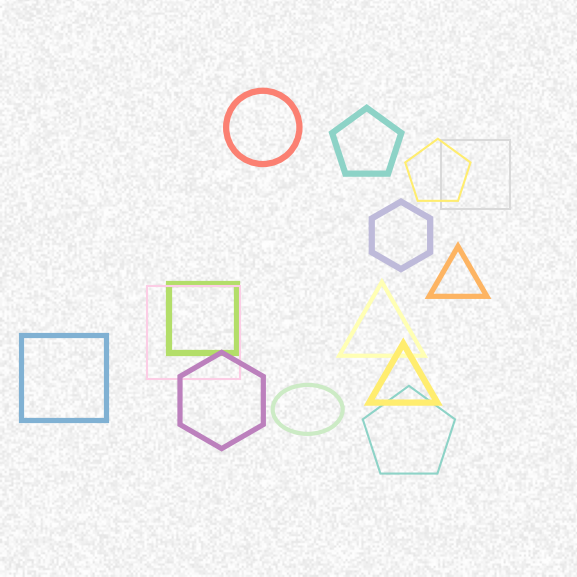[{"shape": "pentagon", "thickness": 3, "radius": 0.31, "center": [0.635, 0.749]}, {"shape": "pentagon", "thickness": 1, "radius": 0.42, "center": [0.708, 0.247]}, {"shape": "triangle", "thickness": 2, "radius": 0.43, "center": [0.661, 0.426]}, {"shape": "hexagon", "thickness": 3, "radius": 0.29, "center": [0.694, 0.592]}, {"shape": "circle", "thickness": 3, "radius": 0.32, "center": [0.455, 0.779]}, {"shape": "square", "thickness": 2.5, "radius": 0.37, "center": [0.11, 0.346]}, {"shape": "triangle", "thickness": 2.5, "radius": 0.29, "center": [0.793, 0.515]}, {"shape": "square", "thickness": 3, "radius": 0.3, "center": [0.351, 0.448]}, {"shape": "square", "thickness": 1, "radius": 0.4, "center": [0.335, 0.423]}, {"shape": "square", "thickness": 1, "radius": 0.3, "center": [0.824, 0.697]}, {"shape": "hexagon", "thickness": 2.5, "radius": 0.42, "center": [0.384, 0.306]}, {"shape": "oval", "thickness": 2, "radius": 0.3, "center": [0.533, 0.29]}, {"shape": "pentagon", "thickness": 1, "radius": 0.3, "center": [0.758, 0.699]}, {"shape": "triangle", "thickness": 3, "radius": 0.34, "center": [0.698, 0.336]}]